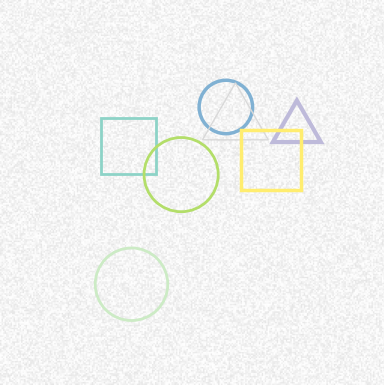[{"shape": "square", "thickness": 2, "radius": 0.36, "center": [0.334, 0.62]}, {"shape": "triangle", "thickness": 3, "radius": 0.36, "center": [0.771, 0.667]}, {"shape": "circle", "thickness": 2.5, "radius": 0.35, "center": [0.587, 0.722]}, {"shape": "circle", "thickness": 2, "radius": 0.48, "center": [0.471, 0.546]}, {"shape": "triangle", "thickness": 1, "radius": 0.49, "center": [0.611, 0.686]}, {"shape": "circle", "thickness": 2, "radius": 0.47, "center": [0.342, 0.262]}, {"shape": "square", "thickness": 2.5, "radius": 0.39, "center": [0.703, 0.583]}]